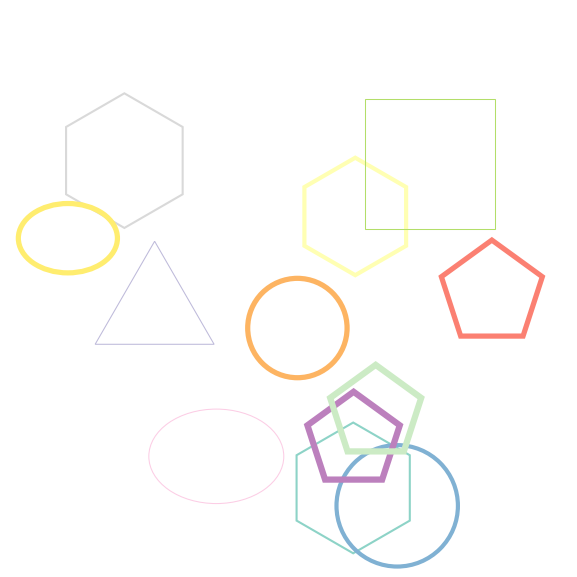[{"shape": "hexagon", "thickness": 1, "radius": 0.57, "center": [0.612, 0.154]}, {"shape": "hexagon", "thickness": 2, "radius": 0.51, "center": [0.615, 0.624]}, {"shape": "triangle", "thickness": 0.5, "radius": 0.59, "center": [0.268, 0.462]}, {"shape": "pentagon", "thickness": 2.5, "radius": 0.46, "center": [0.852, 0.492]}, {"shape": "circle", "thickness": 2, "radius": 0.53, "center": [0.688, 0.123]}, {"shape": "circle", "thickness": 2.5, "radius": 0.43, "center": [0.515, 0.431]}, {"shape": "square", "thickness": 0.5, "radius": 0.56, "center": [0.744, 0.715]}, {"shape": "oval", "thickness": 0.5, "radius": 0.58, "center": [0.375, 0.209]}, {"shape": "hexagon", "thickness": 1, "radius": 0.58, "center": [0.215, 0.721]}, {"shape": "pentagon", "thickness": 3, "radius": 0.42, "center": [0.612, 0.237]}, {"shape": "pentagon", "thickness": 3, "radius": 0.41, "center": [0.651, 0.284]}, {"shape": "oval", "thickness": 2.5, "radius": 0.43, "center": [0.118, 0.587]}]